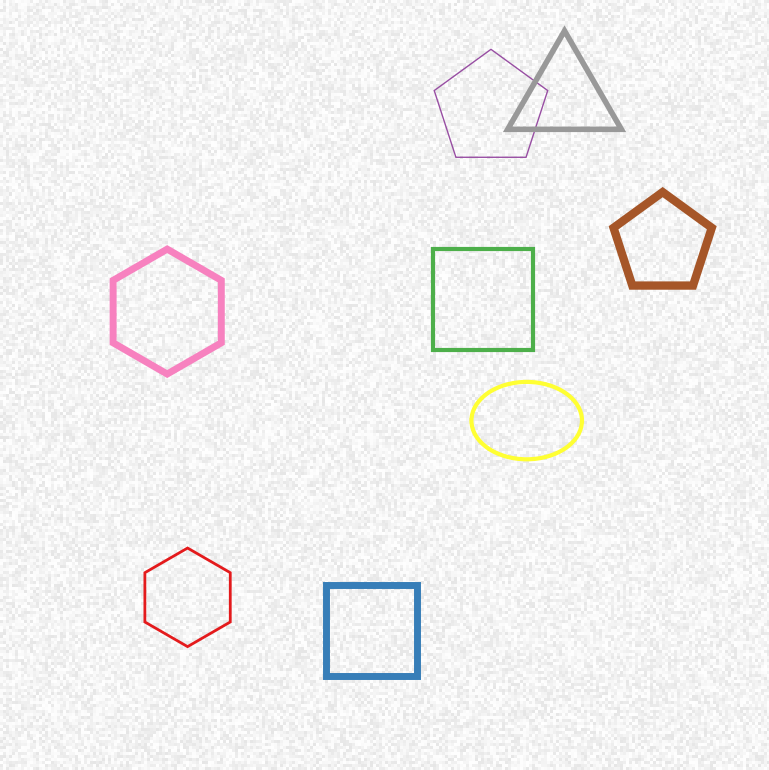[{"shape": "hexagon", "thickness": 1, "radius": 0.32, "center": [0.244, 0.224]}, {"shape": "square", "thickness": 2.5, "radius": 0.3, "center": [0.482, 0.182]}, {"shape": "square", "thickness": 1.5, "radius": 0.33, "center": [0.627, 0.611]}, {"shape": "pentagon", "thickness": 0.5, "radius": 0.39, "center": [0.638, 0.858]}, {"shape": "oval", "thickness": 1.5, "radius": 0.36, "center": [0.684, 0.454]}, {"shape": "pentagon", "thickness": 3, "radius": 0.34, "center": [0.861, 0.683]}, {"shape": "hexagon", "thickness": 2.5, "radius": 0.41, "center": [0.217, 0.595]}, {"shape": "triangle", "thickness": 2, "radius": 0.43, "center": [0.733, 0.875]}]